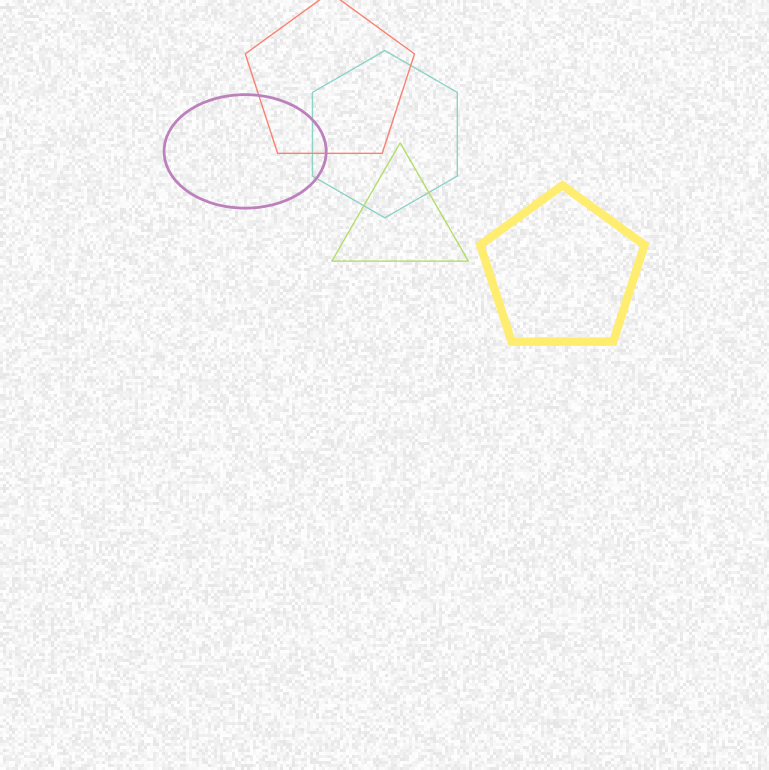[{"shape": "hexagon", "thickness": 0.5, "radius": 0.54, "center": [0.5, 0.826]}, {"shape": "pentagon", "thickness": 0.5, "radius": 0.58, "center": [0.428, 0.894]}, {"shape": "triangle", "thickness": 0.5, "radius": 0.51, "center": [0.52, 0.712]}, {"shape": "oval", "thickness": 1, "radius": 0.53, "center": [0.318, 0.803]}, {"shape": "pentagon", "thickness": 3, "radius": 0.56, "center": [0.73, 0.647]}]